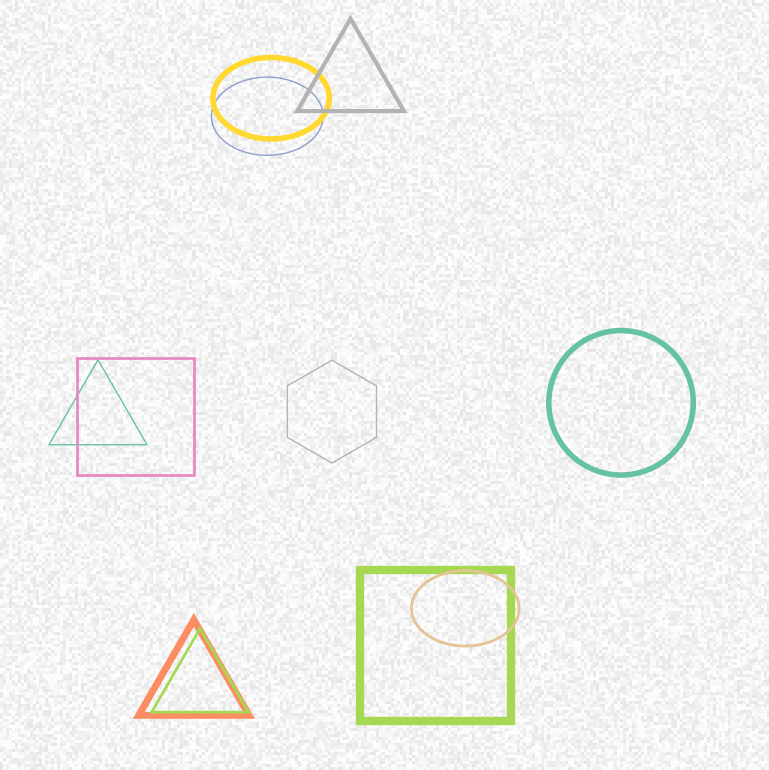[{"shape": "circle", "thickness": 2, "radius": 0.47, "center": [0.807, 0.477]}, {"shape": "triangle", "thickness": 0.5, "radius": 0.37, "center": [0.127, 0.459]}, {"shape": "triangle", "thickness": 2.5, "radius": 0.41, "center": [0.252, 0.112]}, {"shape": "oval", "thickness": 0.5, "radius": 0.36, "center": [0.347, 0.849]}, {"shape": "square", "thickness": 1, "radius": 0.38, "center": [0.176, 0.459]}, {"shape": "triangle", "thickness": 1, "radius": 0.36, "center": [0.26, 0.111]}, {"shape": "square", "thickness": 3, "radius": 0.49, "center": [0.566, 0.161]}, {"shape": "oval", "thickness": 2, "radius": 0.38, "center": [0.352, 0.872]}, {"shape": "oval", "thickness": 1, "radius": 0.35, "center": [0.604, 0.21]}, {"shape": "hexagon", "thickness": 0.5, "radius": 0.33, "center": [0.431, 0.465]}, {"shape": "triangle", "thickness": 1.5, "radius": 0.4, "center": [0.455, 0.896]}]